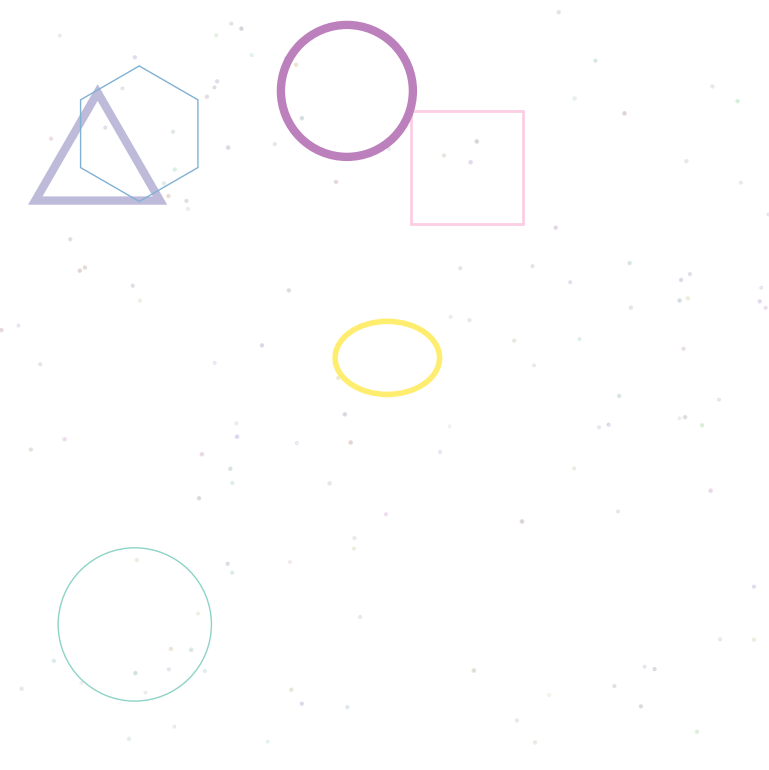[{"shape": "circle", "thickness": 0.5, "radius": 0.5, "center": [0.175, 0.189]}, {"shape": "triangle", "thickness": 3, "radius": 0.47, "center": [0.127, 0.786]}, {"shape": "hexagon", "thickness": 0.5, "radius": 0.44, "center": [0.181, 0.826]}, {"shape": "square", "thickness": 1, "radius": 0.37, "center": [0.607, 0.783]}, {"shape": "circle", "thickness": 3, "radius": 0.43, "center": [0.451, 0.882]}, {"shape": "oval", "thickness": 2, "radius": 0.34, "center": [0.503, 0.535]}]